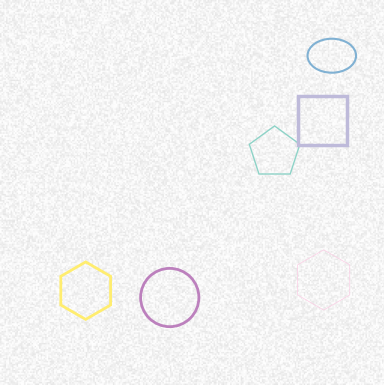[{"shape": "pentagon", "thickness": 1, "radius": 0.34, "center": [0.713, 0.604]}, {"shape": "square", "thickness": 2.5, "radius": 0.32, "center": [0.837, 0.687]}, {"shape": "oval", "thickness": 1.5, "radius": 0.32, "center": [0.862, 0.855]}, {"shape": "hexagon", "thickness": 0.5, "radius": 0.39, "center": [0.841, 0.273]}, {"shape": "circle", "thickness": 2, "radius": 0.38, "center": [0.441, 0.227]}, {"shape": "hexagon", "thickness": 2, "radius": 0.37, "center": [0.223, 0.245]}]